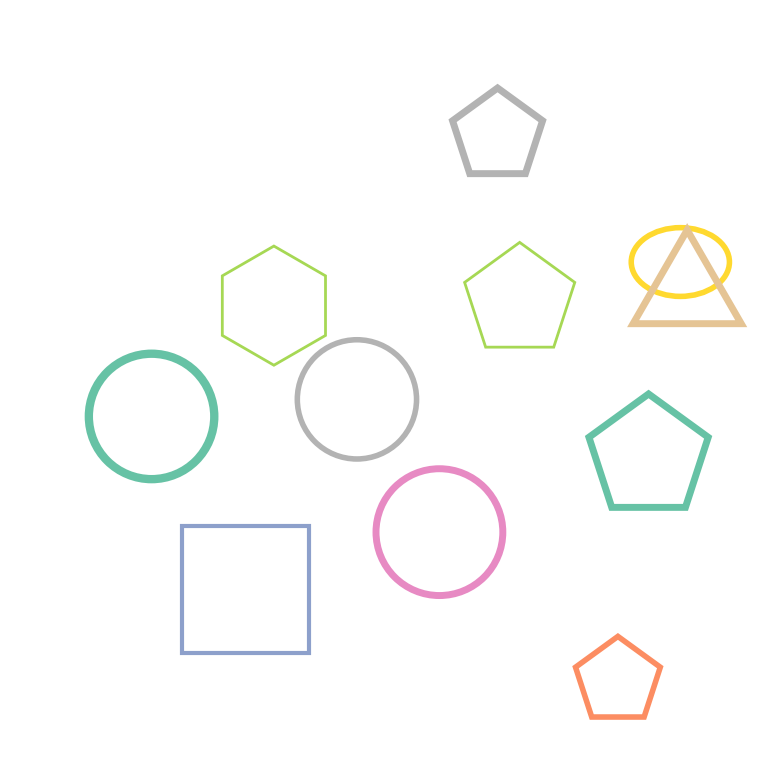[{"shape": "circle", "thickness": 3, "radius": 0.41, "center": [0.197, 0.459]}, {"shape": "pentagon", "thickness": 2.5, "radius": 0.41, "center": [0.842, 0.407]}, {"shape": "pentagon", "thickness": 2, "radius": 0.29, "center": [0.802, 0.116]}, {"shape": "square", "thickness": 1.5, "radius": 0.41, "center": [0.319, 0.234]}, {"shape": "circle", "thickness": 2.5, "radius": 0.41, "center": [0.571, 0.309]}, {"shape": "hexagon", "thickness": 1, "radius": 0.39, "center": [0.356, 0.603]}, {"shape": "pentagon", "thickness": 1, "radius": 0.38, "center": [0.675, 0.61]}, {"shape": "oval", "thickness": 2, "radius": 0.32, "center": [0.884, 0.66]}, {"shape": "triangle", "thickness": 2.5, "radius": 0.41, "center": [0.892, 0.62]}, {"shape": "circle", "thickness": 2, "radius": 0.39, "center": [0.464, 0.481]}, {"shape": "pentagon", "thickness": 2.5, "radius": 0.31, "center": [0.646, 0.824]}]